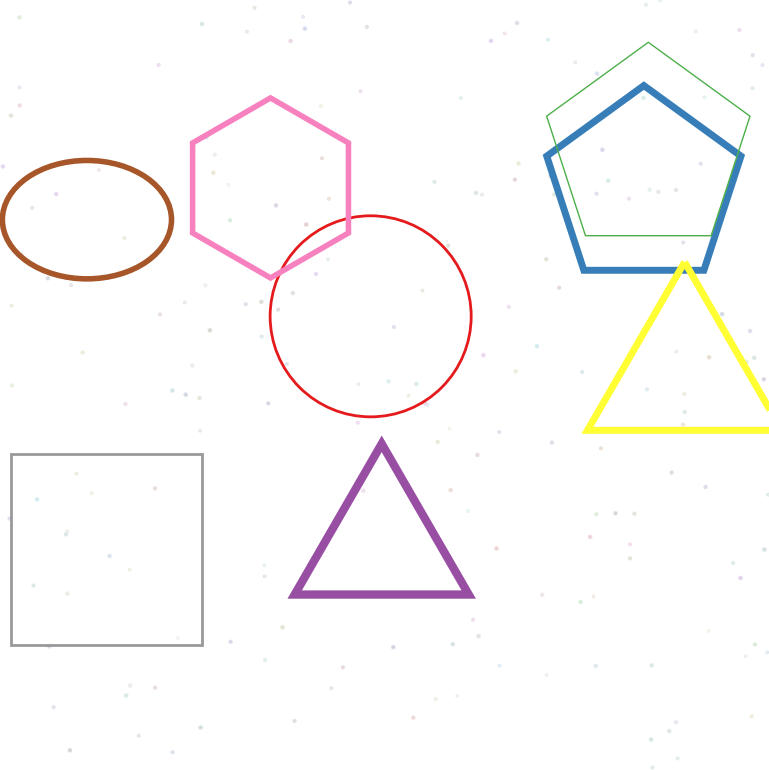[{"shape": "circle", "thickness": 1, "radius": 0.65, "center": [0.481, 0.589]}, {"shape": "pentagon", "thickness": 2.5, "radius": 0.66, "center": [0.836, 0.756]}, {"shape": "pentagon", "thickness": 0.5, "radius": 0.69, "center": [0.842, 0.806]}, {"shape": "triangle", "thickness": 3, "radius": 0.65, "center": [0.496, 0.293]}, {"shape": "triangle", "thickness": 2.5, "radius": 0.73, "center": [0.889, 0.514]}, {"shape": "oval", "thickness": 2, "radius": 0.55, "center": [0.113, 0.715]}, {"shape": "hexagon", "thickness": 2, "radius": 0.58, "center": [0.351, 0.756]}, {"shape": "square", "thickness": 1, "radius": 0.62, "center": [0.138, 0.286]}]